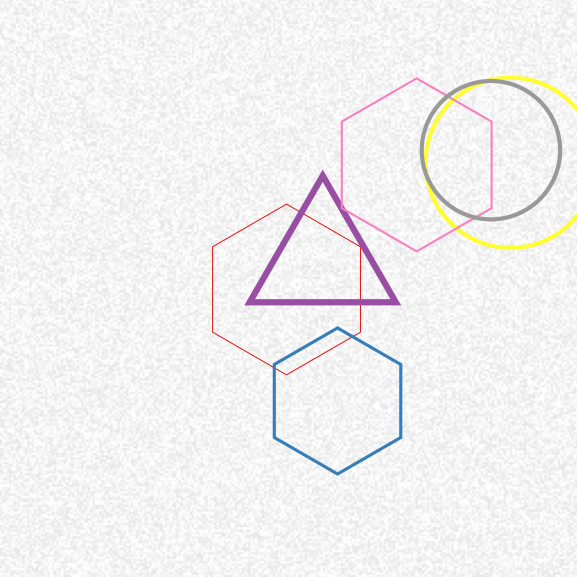[{"shape": "hexagon", "thickness": 0.5, "radius": 0.74, "center": [0.496, 0.498]}, {"shape": "hexagon", "thickness": 1.5, "radius": 0.63, "center": [0.584, 0.305]}, {"shape": "triangle", "thickness": 3, "radius": 0.73, "center": [0.559, 0.549]}, {"shape": "circle", "thickness": 2, "radius": 0.74, "center": [0.884, 0.717]}, {"shape": "hexagon", "thickness": 1, "radius": 0.75, "center": [0.722, 0.714]}, {"shape": "circle", "thickness": 2, "radius": 0.6, "center": [0.85, 0.739]}]